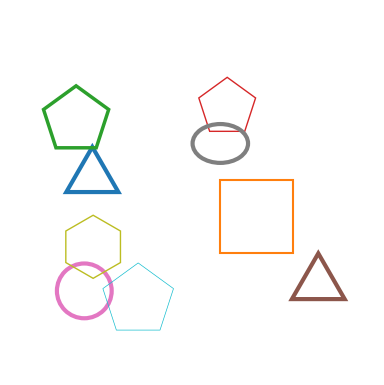[{"shape": "triangle", "thickness": 3, "radius": 0.39, "center": [0.24, 0.54]}, {"shape": "square", "thickness": 1.5, "radius": 0.47, "center": [0.667, 0.437]}, {"shape": "pentagon", "thickness": 2.5, "radius": 0.44, "center": [0.198, 0.688]}, {"shape": "pentagon", "thickness": 1, "radius": 0.39, "center": [0.59, 0.722]}, {"shape": "triangle", "thickness": 3, "radius": 0.4, "center": [0.827, 0.263]}, {"shape": "circle", "thickness": 3, "radius": 0.36, "center": [0.219, 0.244]}, {"shape": "oval", "thickness": 3, "radius": 0.36, "center": [0.572, 0.627]}, {"shape": "hexagon", "thickness": 1, "radius": 0.41, "center": [0.242, 0.359]}, {"shape": "pentagon", "thickness": 0.5, "radius": 0.48, "center": [0.359, 0.221]}]